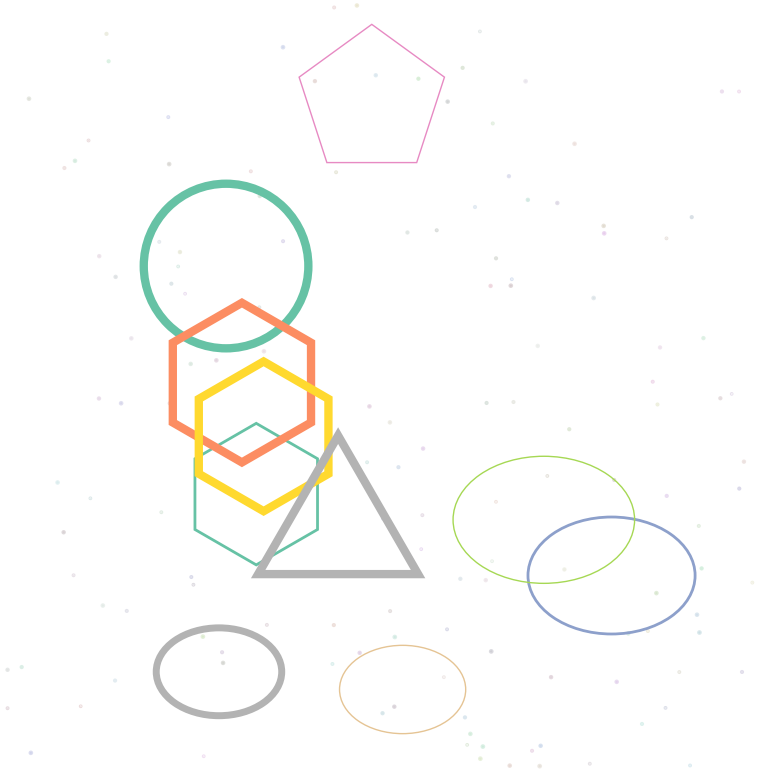[{"shape": "circle", "thickness": 3, "radius": 0.53, "center": [0.294, 0.655]}, {"shape": "hexagon", "thickness": 1, "radius": 0.46, "center": [0.333, 0.358]}, {"shape": "hexagon", "thickness": 3, "radius": 0.52, "center": [0.314, 0.503]}, {"shape": "oval", "thickness": 1, "radius": 0.54, "center": [0.794, 0.253]}, {"shape": "pentagon", "thickness": 0.5, "radius": 0.5, "center": [0.483, 0.869]}, {"shape": "oval", "thickness": 0.5, "radius": 0.59, "center": [0.706, 0.325]}, {"shape": "hexagon", "thickness": 3, "radius": 0.49, "center": [0.342, 0.433]}, {"shape": "oval", "thickness": 0.5, "radius": 0.41, "center": [0.523, 0.105]}, {"shape": "triangle", "thickness": 3, "radius": 0.6, "center": [0.439, 0.314]}, {"shape": "oval", "thickness": 2.5, "radius": 0.41, "center": [0.284, 0.128]}]